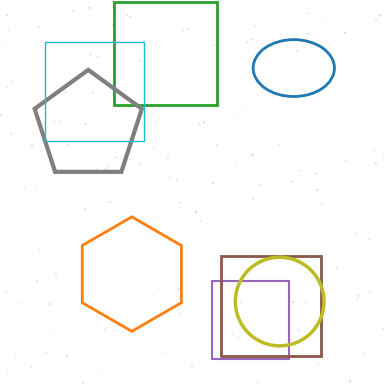[{"shape": "oval", "thickness": 2, "radius": 0.53, "center": [0.763, 0.823]}, {"shape": "hexagon", "thickness": 2, "radius": 0.74, "center": [0.342, 0.288]}, {"shape": "square", "thickness": 2, "radius": 0.67, "center": [0.43, 0.861]}, {"shape": "square", "thickness": 1.5, "radius": 0.5, "center": [0.651, 0.168]}, {"shape": "square", "thickness": 2, "radius": 0.65, "center": [0.704, 0.205]}, {"shape": "pentagon", "thickness": 3, "radius": 0.73, "center": [0.229, 0.672]}, {"shape": "circle", "thickness": 2.5, "radius": 0.58, "center": [0.726, 0.217]}, {"shape": "square", "thickness": 1, "radius": 0.64, "center": [0.245, 0.762]}]